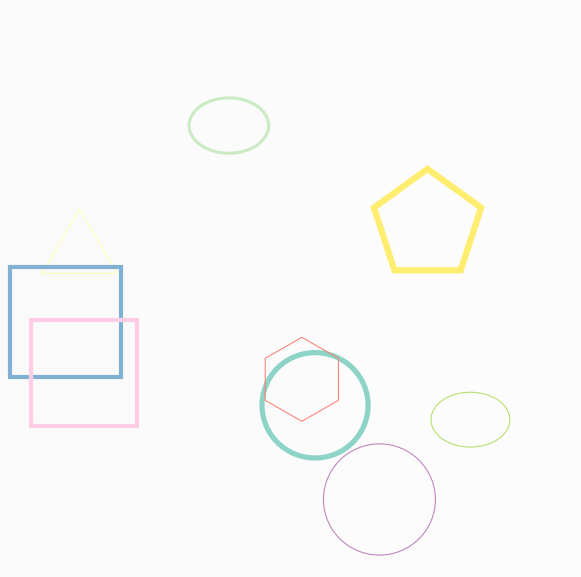[{"shape": "circle", "thickness": 2.5, "radius": 0.46, "center": [0.542, 0.297]}, {"shape": "triangle", "thickness": 0.5, "radius": 0.37, "center": [0.137, 0.563]}, {"shape": "hexagon", "thickness": 0.5, "radius": 0.36, "center": [0.519, 0.342]}, {"shape": "square", "thickness": 2, "radius": 0.48, "center": [0.113, 0.442]}, {"shape": "oval", "thickness": 0.5, "radius": 0.34, "center": [0.809, 0.272]}, {"shape": "square", "thickness": 2, "radius": 0.46, "center": [0.144, 0.353]}, {"shape": "circle", "thickness": 0.5, "radius": 0.48, "center": [0.653, 0.134]}, {"shape": "oval", "thickness": 1.5, "radius": 0.34, "center": [0.394, 0.782]}, {"shape": "pentagon", "thickness": 3, "radius": 0.48, "center": [0.736, 0.61]}]